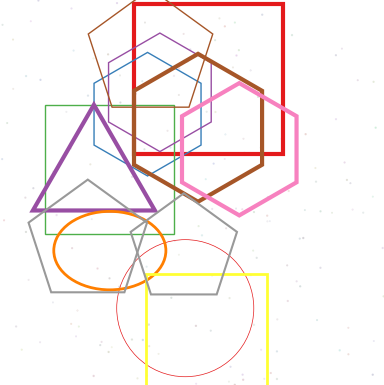[{"shape": "circle", "thickness": 0.5, "radius": 0.89, "center": [0.481, 0.2]}, {"shape": "square", "thickness": 3, "radius": 0.97, "center": [0.541, 0.795]}, {"shape": "hexagon", "thickness": 1, "radius": 0.8, "center": [0.383, 0.703]}, {"shape": "square", "thickness": 1, "radius": 0.84, "center": [0.285, 0.559]}, {"shape": "hexagon", "thickness": 1, "radius": 0.77, "center": [0.415, 0.76]}, {"shape": "triangle", "thickness": 3, "radius": 0.91, "center": [0.244, 0.545]}, {"shape": "oval", "thickness": 2, "radius": 0.73, "center": [0.285, 0.349]}, {"shape": "square", "thickness": 2, "radius": 0.79, "center": [0.537, 0.131]}, {"shape": "pentagon", "thickness": 1, "radius": 0.85, "center": [0.391, 0.859]}, {"shape": "hexagon", "thickness": 3, "radius": 0.96, "center": [0.514, 0.668]}, {"shape": "hexagon", "thickness": 3, "radius": 0.86, "center": [0.621, 0.612]}, {"shape": "pentagon", "thickness": 1.5, "radius": 0.73, "center": [0.477, 0.353]}, {"shape": "pentagon", "thickness": 1.5, "radius": 0.81, "center": [0.228, 0.372]}]